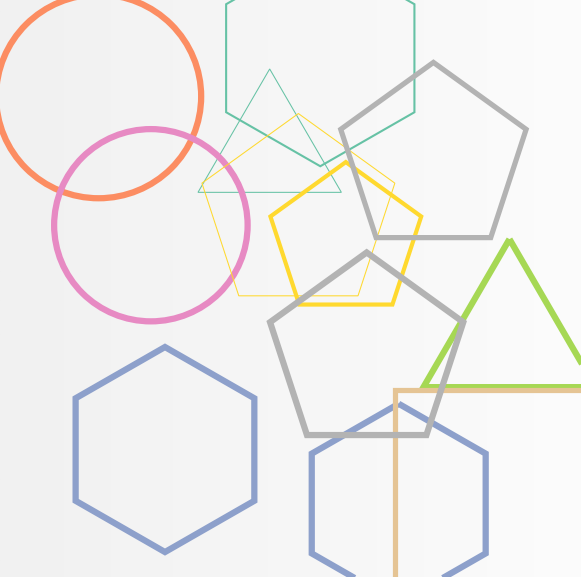[{"shape": "triangle", "thickness": 0.5, "radius": 0.71, "center": [0.464, 0.737]}, {"shape": "hexagon", "thickness": 1, "radius": 0.94, "center": [0.551, 0.898]}, {"shape": "circle", "thickness": 3, "radius": 0.88, "center": [0.17, 0.832]}, {"shape": "hexagon", "thickness": 3, "radius": 0.86, "center": [0.686, 0.127]}, {"shape": "hexagon", "thickness": 3, "radius": 0.89, "center": [0.284, 0.221]}, {"shape": "circle", "thickness": 3, "radius": 0.83, "center": [0.26, 0.609]}, {"shape": "triangle", "thickness": 3, "radius": 0.85, "center": [0.877, 0.414]}, {"shape": "pentagon", "thickness": 2, "radius": 0.68, "center": [0.595, 0.582]}, {"shape": "pentagon", "thickness": 0.5, "radius": 0.87, "center": [0.513, 0.628]}, {"shape": "square", "thickness": 2.5, "radius": 0.95, "center": [0.871, 0.134]}, {"shape": "pentagon", "thickness": 3, "radius": 0.87, "center": [0.631, 0.387]}, {"shape": "pentagon", "thickness": 2.5, "radius": 0.84, "center": [0.746, 0.723]}]